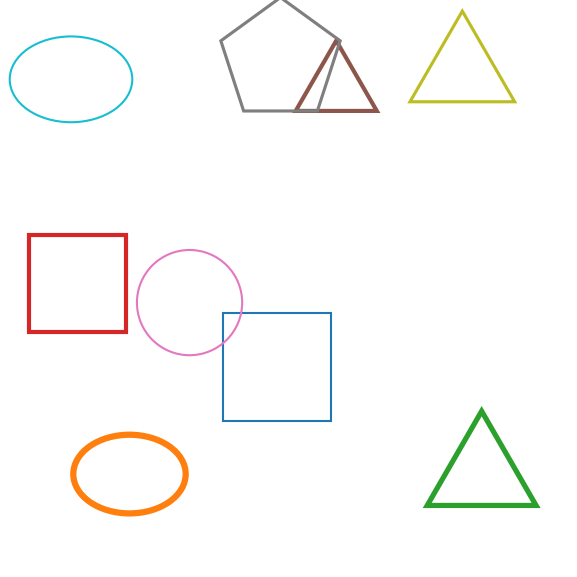[{"shape": "square", "thickness": 1, "radius": 0.47, "center": [0.48, 0.363]}, {"shape": "oval", "thickness": 3, "radius": 0.49, "center": [0.224, 0.178]}, {"shape": "triangle", "thickness": 2.5, "radius": 0.54, "center": [0.834, 0.178]}, {"shape": "square", "thickness": 2, "radius": 0.42, "center": [0.135, 0.508]}, {"shape": "triangle", "thickness": 2, "radius": 0.41, "center": [0.582, 0.848]}, {"shape": "circle", "thickness": 1, "radius": 0.46, "center": [0.328, 0.475]}, {"shape": "pentagon", "thickness": 1.5, "radius": 0.54, "center": [0.486, 0.895]}, {"shape": "triangle", "thickness": 1.5, "radius": 0.52, "center": [0.801, 0.875]}, {"shape": "oval", "thickness": 1, "radius": 0.53, "center": [0.123, 0.862]}]